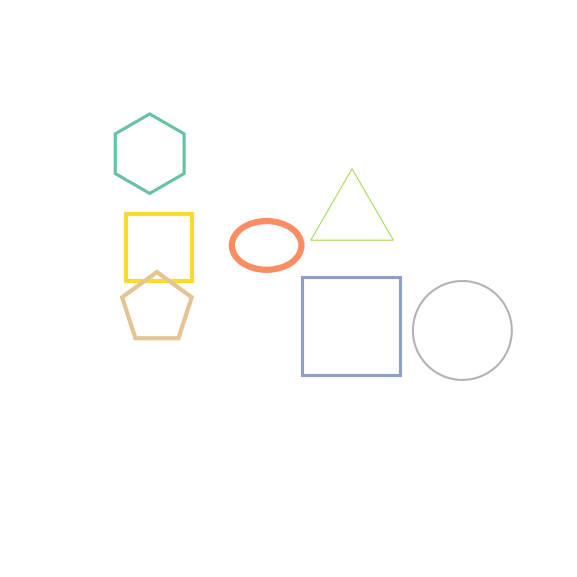[{"shape": "hexagon", "thickness": 1.5, "radius": 0.34, "center": [0.259, 0.733]}, {"shape": "oval", "thickness": 3, "radius": 0.3, "center": [0.462, 0.574]}, {"shape": "square", "thickness": 1.5, "radius": 0.42, "center": [0.608, 0.434]}, {"shape": "triangle", "thickness": 0.5, "radius": 0.41, "center": [0.61, 0.624]}, {"shape": "square", "thickness": 2, "radius": 0.29, "center": [0.275, 0.57]}, {"shape": "pentagon", "thickness": 2, "radius": 0.32, "center": [0.272, 0.465]}, {"shape": "circle", "thickness": 1, "radius": 0.43, "center": [0.801, 0.427]}]